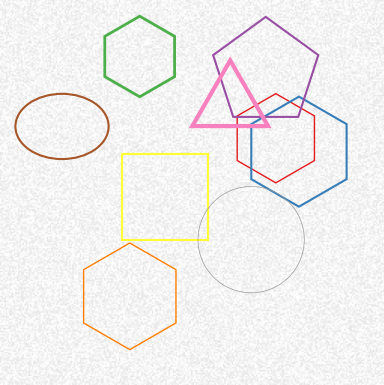[{"shape": "hexagon", "thickness": 1, "radius": 0.58, "center": [0.716, 0.641]}, {"shape": "hexagon", "thickness": 1.5, "radius": 0.71, "center": [0.776, 0.606]}, {"shape": "hexagon", "thickness": 2, "radius": 0.52, "center": [0.363, 0.853]}, {"shape": "pentagon", "thickness": 1.5, "radius": 0.72, "center": [0.69, 0.813]}, {"shape": "hexagon", "thickness": 1, "radius": 0.69, "center": [0.337, 0.23]}, {"shape": "square", "thickness": 1.5, "radius": 0.56, "center": [0.428, 0.488]}, {"shape": "oval", "thickness": 1.5, "radius": 0.61, "center": [0.161, 0.672]}, {"shape": "triangle", "thickness": 3, "radius": 0.57, "center": [0.598, 0.729]}, {"shape": "circle", "thickness": 0.5, "radius": 0.69, "center": [0.652, 0.378]}]